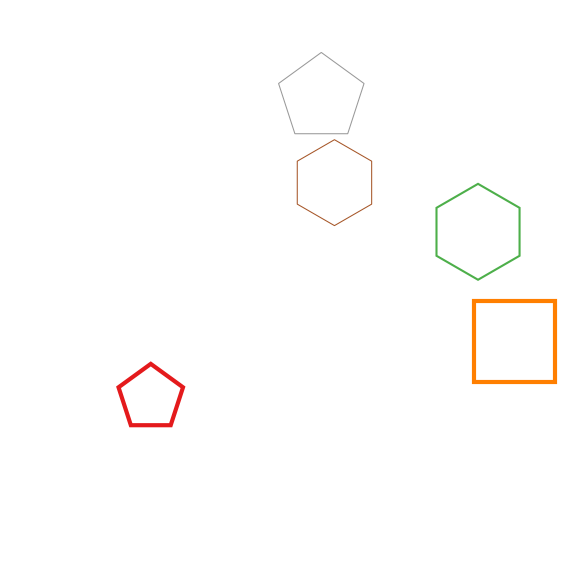[{"shape": "pentagon", "thickness": 2, "radius": 0.29, "center": [0.261, 0.31]}, {"shape": "hexagon", "thickness": 1, "radius": 0.42, "center": [0.828, 0.598]}, {"shape": "square", "thickness": 2, "radius": 0.35, "center": [0.891, 0.407]}, {"shape": "hexagon", "thickness": 0.5, "radius": 0.37, "center": [0.579, 0.683]}, {"shape": "pentagon", "thickness": 0.5, "radius": 0.39, "center": [0.556, 0.831]}]